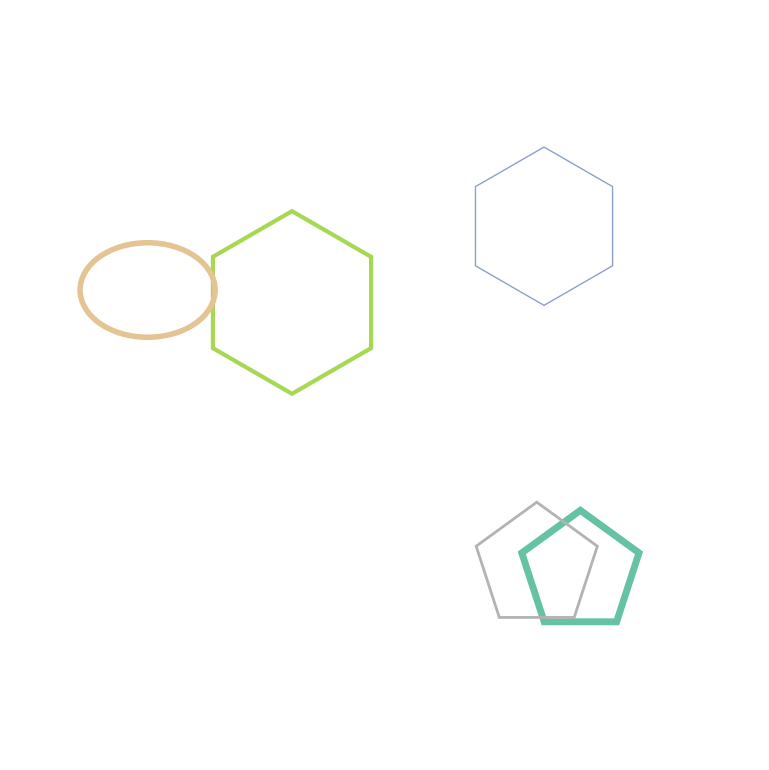[{"shape": "pentagon", "thickness": 2.5, "radius": 0.4, "center": [0.754, 0.257]}, {"shape": "hexagon", "thickness": 0.5, "radius": 0.51, "center": [0.707, 0.706]}, {"shape": "hexagon", "thickness": 1.5, "radius": 0.59, "center": [0.379, 0.607]}, {"shape": "oval", "thickness": 2, "radius": 0.44, "center": [0.192, 0.623]}, {"shape": "pentagon", "thickness": 1, "radius": 0.41, "center": [0.697, 0.265]}]